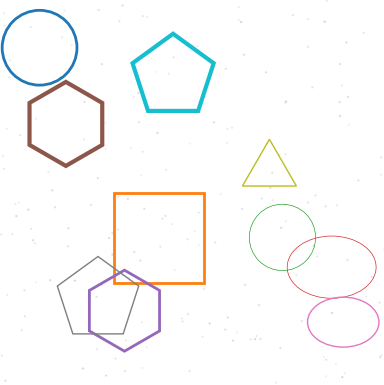[{"shape": "circle", "thickness": 2, "radius": 0.49, "center": [0.103, 0.876]}, {"shape": "square", "thickness": 2, "radius": 0.59, "center": [0.412, 0.382]}, {"shape": "circle", "thickness": 0.5, "radius": 0.43, "center": [0.734, 0.383]}, {"shape": "oval", "thickness": 0.5, "radius": 0.58, "center": [0.861, 0.306]}, {"shape": "hexagon", "thickness": 2, "radius": 0.53, "center": [0.323, 0.193]}, {"shape": "hexagon", "thickness": 3, "radius": 0.55, "center": [0.171, 0.678]}, {"shape": "oval", "thickness": 1, "radius": 0.46, "center": [0.892, 0.163]}, {"shape": "pentagon", "thickness": 1, "radius": 0.56, "center": [0.255, 0.223]}, {"shape": "triangle", "thickness": 1, "radius": 0.4, "center": [0.7, 0.557]}, {"shape": "pentagon", "thickness": 3, "radius": 0.55, "center": [0.45, 0.802]}]